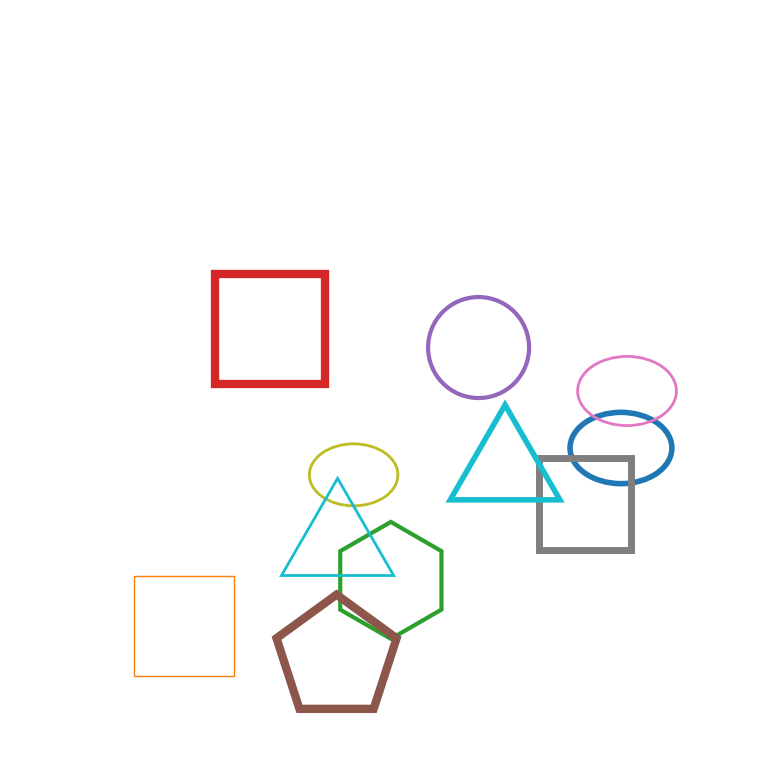[{"shape": "oval", "thickness": 2, "radius": 0.33, "center": [0.806, 0.418]}, {"shape": "square", "thickness": 0.5, "radius": 0.32, "center": [0.238, 0.187]}, {"shape": "hexagon", "thickness": 1.5, "radius": 0.38, "center": [0.508, 0.246]}, {"shape": "square", "thickness": 3, "radius": 0.36, "center": [0.35, 0.572]}, {"shape": "circle", "thickness": 1.5, "radius": 0.33, "center": [0.622, 0.549]}, {"shape": "pentagon", "thickness": 3, "radius": 0.41, "center": [0.437, 0.146]}, {"shape": "oval", "thickness": 1, "radius": 0.32, "center": [0.814, 0.492]}, {"shape": "square", "thickness": 2.5, "radius": 0.3, "center": [0.76, 0.346]}, {"shape": "oval", "thickness": 1, "radius": 0.29, "center": [0.459, 0.383]}, {"shape": "triangle", "thickness": 1, "radius": 0.42, "center": [0.438, 0.295]}, {"shape": "triangle", "thickness": 2, "radius": 0.41, "center": [0.656, 0.392]}]